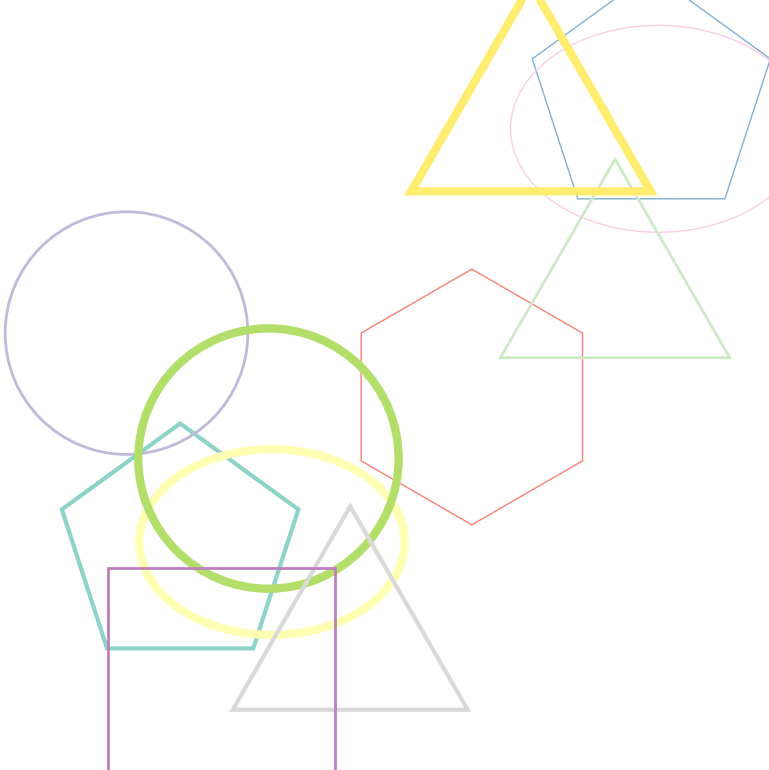[{"shape": "pentagon", "thickness": 1.5, "radius": 0.81, "center": [0.234, 0.289]}, {"shape": "oval", "thickness": 3, "radius": 0.86, "center": [0.353, 0.296]}, {"shape": "circle", "thickness": 1, "radius": 0.79, "center": [0.164, 0.567]}, {"shape": "hexagon", "thickness": 0.5, "radius": 0.83, "center": [0.613, 0.484]}, {"shape": "pentagon", "thickness": 0.5, "radius": 0.81, "center": [0.846, 0.873]}, {"shape": "circle", "thickness": 3, "radius": 0.85, "center": [0.349, 0.404]}, {"shape": "oval", "thickness": 0.5, "radius": 0.96, "center": [0.855, 0.833]}, {"shape": "triangle", "thickness": 1.5, "radius": 0.88, "center": [0.455, 0.166]}, {"shape": "square", "thickness": 1, "radius": 0.74, "center": [0.288, 0.114]}, {"shape": "triangle", "thickness": 1, "radius": 0.86, "center": [0.799, 0.621]}, {"shape": "triangle", "thickness": 3, "radius": 0.9, "center": [0.69, 0.841]}]